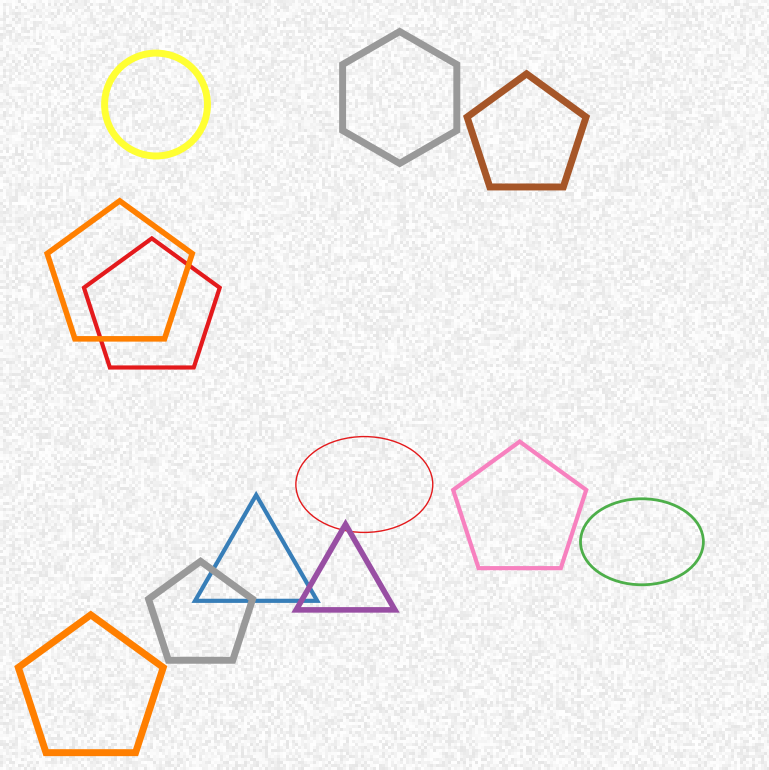[{"shape": "pentagon", "thickness": 1.5, "radius": 0.46, "center": [0.197, 0.598]}, {"shape": "oval", "thickness": 0.5, "radius": 0.44, "center": [0.473, 0.371]}, {"shape": "triangle", "thickness": 1.5, "radius": 0.46, "center": [0.333, 0.266]}, {"shape": "oval", "thickness": 1, "radius": 0.4, "center": [0.834, 0.296]}, {"shape": "triangle", "thickness": 2, "radius": 0.37, "center": [0.449, 0.245]}, {"shape": "pentagon", "thickness": 2.5, "radius": 0.49, "center": [0.118, 0.103]}, {"shape": "pentagon", "thickness": 2, "radius": 0.5, "center": [0.155, 0.64]}, {"shape": "circle", "thickness": 2.5, "radius": 0.33, "center": [0.203, 0.864]}, {"shape": "pentagon", "thickness": 2.5, "radius": 0.41, "center": [0.684, 0.823]}, {"shape": "pentagon", "thickness": 1.5, "radius": 0.45, "center": [0.675, 0.336]}, {"shape": "hexagon", "thickness": 2.5, "radius": 0.43, "center": [0.519, 0.873]}, {"shape": "pentagon", "thickness": 2.5, "radius": 0.36, "center": [0.26, 0.2]}]